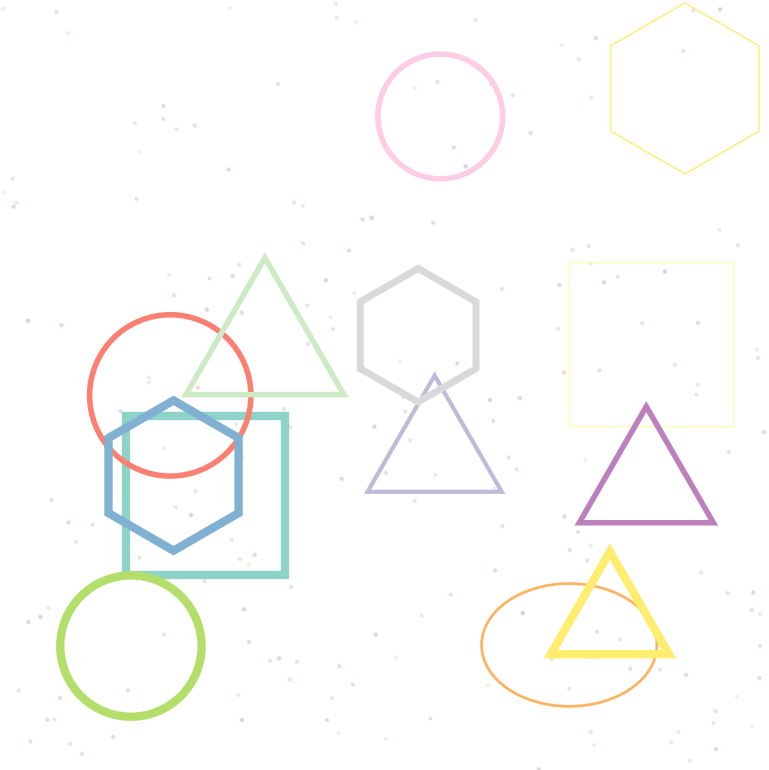[{"shape": "square", "thickness": 3, "radius": 0.52, "center": [0.267, 0.356]}, {"shape": "square", "thickness": 0.5, "radius": 0.53, "center": [0.845, 0.553]}, {"shape": "triangle", "thickness": 1.5, "radius": 0.5, "center": [0.564, 0.412]}, {"shape": "circle", "thickness": 2, "radius": 0.52, "center": [0.221, 0.486]}, {"shape": "hexagon", "thickness": 3, "radius": 0.49, "center": [0.225, 0.382]}, {"shape": "oval", "thickness": 1, "radius": 0.57, "center": [0.739, 0.162]}, {"shape": "circle", "thickness": 3, "radius": 0.46, "center": [0.17, 0.161]}, {"shape": "circle", "thickness": 2, "radius": 0.41, "center": [0.572, 0.849]}, {"shape": "hexagon", "thickness": 2.5, "radius": 0.43, "center": [0.543, 0.565]}, {"shape": "triangle", "thickness": 2, "radius": 0.5, "center": [0.839, 0.371]}, {"shape": "triangle", "thickness": 2, "radius": 0.59, "center": [0.344, 0.547]}, {"shape": "hexagon", "thickness": 0.5, "radius": 0.56, "center": [0.889, 0.885]}, {"shape": "triangle", "thickness": 3, "radius": 0.44, "center": [0.792, 0.195]}]